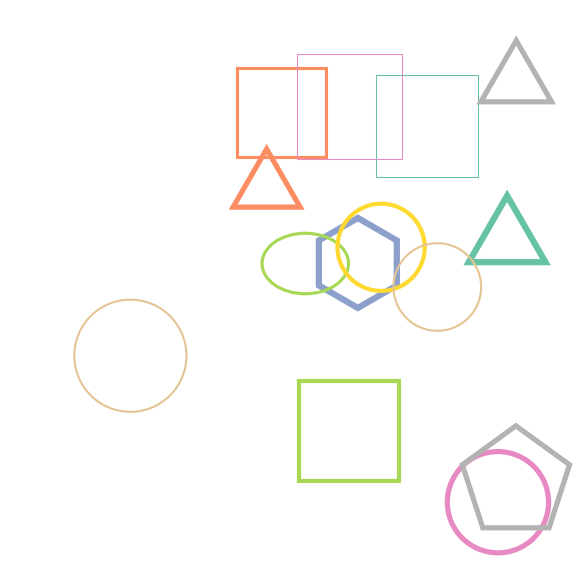[{"shape": "square", "thickness": 0.5, "radius": 0.44, "center": [0.739, 0.78]}, {"shape": "triangle", "thickness": 3, "radius": 0.38, "center": [0.878, 0.584]}, {"shape": "square", "thickness": 1.5, "radius": 0.38, "center": [0.488, 0.804]}, {"shape": "triangle", "thickness": 2.5, "radius": 0.34, "center": [0.462, 0.674]}, {"shape": "hexagon", "thickness": 3, "radius": 0.39, "center": [0.62, 0.544]}, {"shape": "circle", "thickness": 2.5, "radius": 0.44, "center": [0.862, 0.13]}, {"shape": "square", "thickness": 0.5, "radius": 0.45, "center": [0.605, 0.815]}, {"shape": "square", "thickness": 2, "radius": 0.43, "center": [0.604, 0.253]}, {"shape": "oval", "thickness": 1.5, "radius": 0.37, "center": [0.529, 0.543]}, {"shape": "circle", "thickness": 2, "radius": 0.38, "center": [0.66, 0.571]}, {"shape": "circle", "thickness": 1, "radius": 0.38, "center": [0.757, 0.502]}, {"shape": "circle", "thickness": 1, "radius": 0.49, "center": [0.226, 0.383]}, {"shape": "pentagon", "thickness": 2.5, "radius": 0.49, "center": [0.893, 0.164]}, {"shape": "triangle", "thickness": 2.5, "radius": 0.35, "center": [0.894, 0.858]}]